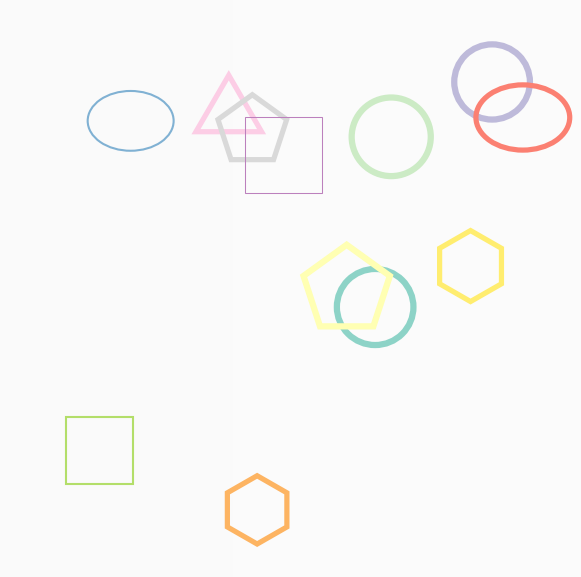[{"shape": "circle", "thickness": 3, "radius": 0.33, "center": [0.645, 0.468]}, {"shape": "pentagon", "thickness": 3, "radius": 0.39, "center": [0.596, 0.497]}, {"shape": "circle", "thickness": 3, "radius": 0.33, "center": [0.847, 0.857]}, {"shape": "oval", "thickness": 2.5, "radius": 0.4, "center": [0.9, 0.796]}, {"shape": "oval", "thickness": 1, "radius": 0.37, "center": [0.225, 0.79]}, {"shape": "hexagon", "thickness": 2.5, "radius": 0.3, "center": [0.442, 0.116]}, {"shape": "square", "thickness": 1, "radius": 0.29, "center": [0.172, 0.22]}, {"shape": "triangle", "thickness": 2.5, "radius": 0.33, "center": [0.394, 0.804]}, {"shape": "pentagon", "thickness": 2.5, "radius": 0.31, "center": [0.434, 0.773]}, {"shape": "square", "thickness": 0.5, "radius": 0.33, "center": [0.487, 0.73]}, {"shape": "circle", "thickness": 3, "radius": 0.34, "center": [0.673, 0.762]}, {"shape": "hexagon", "thickness": 2.5, "radius": 0.31, "center": [0.81, 0.538]}]